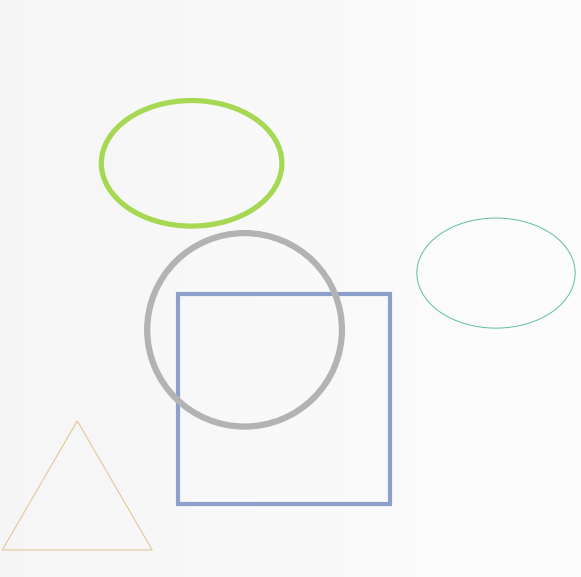[{"shape": "oval", "thickness": 0.5, "radius": 0.68, "center": [0.853, 0.526]}, {"shape": "square", "thickness": 2, "radius": 0.91, "center": [0.489, 0.309]}, {"shape": "oval", "thickness": 2.5, "radius": 0.78, "center": [0.33, 0.716]}, {"shape": "triangle", "thickness": 0.5, "radius": 0.75, "center": [0.133, 0.121]}, {"shape": "circle", "thickness": 3, "radius": 0.84, "center": [0.421, 0.428]}]